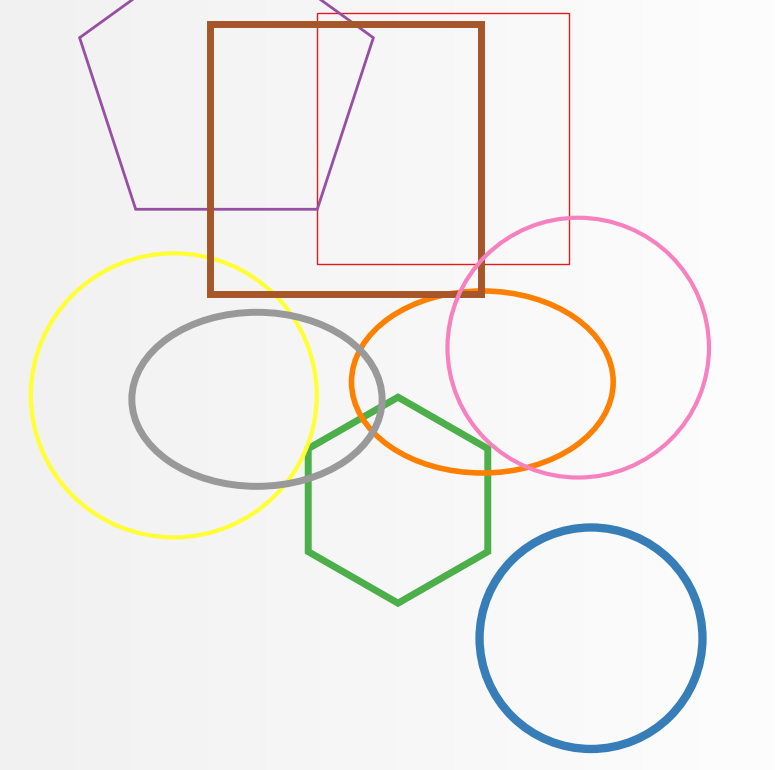[{"shape": "square", "thickness": 0.5, "radius": 0.81, "center": [0.572, 0.82]}, {"shape": "circle", "thickness": 3, "radius": 0.72, "center": [0.763, 0.171]}, {"shape": "hexagon", "thickness": 2.5, "radius": 0.67, "center": [0.514, 0.35]}, {"shape": "pentagon", "thickness": 1, "radius": 1.0, "center": [0.292, 0.889]}, {"shape": "oval", "thickness": 2, "radius": 0.84, "center": [0.622, 0.504]}, {"shape": "circle", "thickness": 1.5, "radius": 0.92, "center": [0.224, 0.487]}, {"shape": "square", "thickness": 2.5, "radius": 0.87, "center": [0.445, 0.794]}, {"shape": "circle", "thickness": 1.5, "radius": 0.84, "center": [0.746, 0.549]}, {"shape": "oval", "thickness": 2.5, "radius": 0.81, "center": [0.332, 0.481]}]